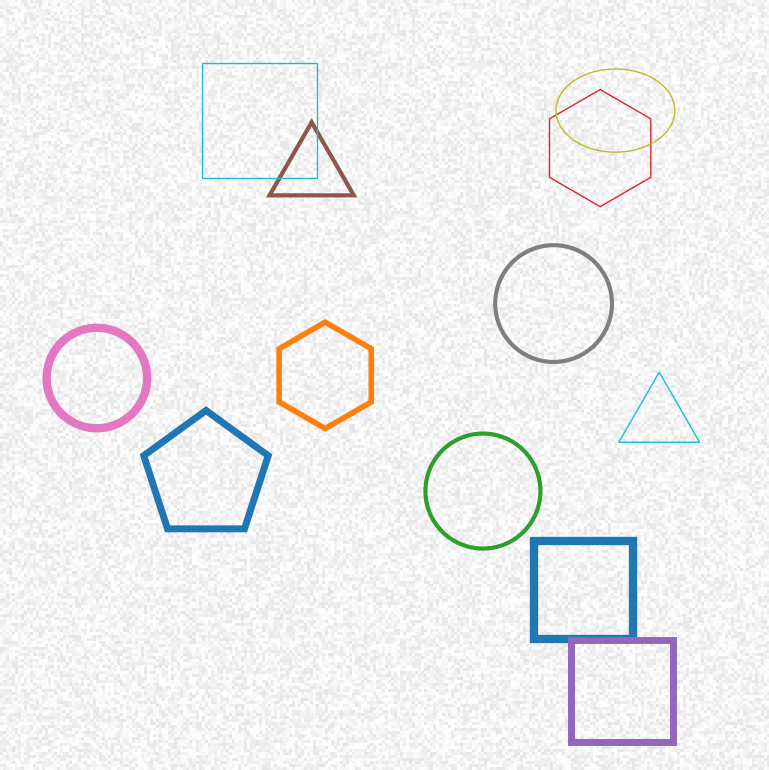[{"shape": "pentagon", "thickness": 2.5, "radius": 0.42, "center": [0.268, 0.382]}, {"shape": "square", "thickness": 3, "radius": 0.32, "center": [0.758, 0.234]}, {"shape": "hexagon", "thickness": 2, "radius": 0.35, "center": [0.422, 0.513]}, {"shape": "circle", "thickness": 1.5, "radius": 0.37, "center": [0.627, 0.362]}, {"shape": "hexagon", "thickness": 0.5, "radius": 0.38, "center": [0.779, 0.808]}, {"shape": "square", "thickness": 2.5, "radius": 0.33, "center": [0.808, 0.102]}, {"shape": "triangle", "thickness": 1.5, "radius": 0.32, "center": [0.405, 0.778]}, {"shape": "circle", "thickness": 3, "radius": 0.33, "center": [0.126, 0.509]}, {"shape": "circle", "thickness": 1.5, "radius": 0.38, "center": [0.719, 0.606]}, {"shape": "oval", "thickness": 0.5, "radius": 0.39, "center": [0.799, 0.856]}, {"shape": "triangle", "thickness": 0.5, "radius": 0.3, "center": [0.856, 0.456]}, {"shape": "square", "thickness": 0.5, "radius": 0.37, "center": [0.337, 0.844]}]